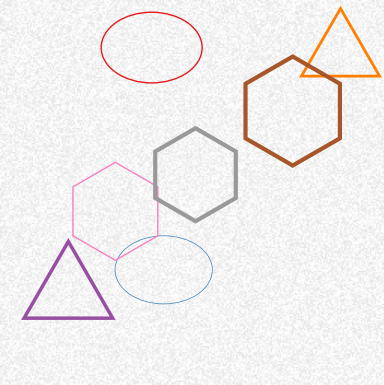[{"shape": "oval", "thickness": 1, "radius": 0.66, "center": [0.394, 0.876]}, {"shape": "oval", "thickness": 0.5, "radius": 0.63, "center": [0.425, 0.299]}, {"shape": "triangle", "thickness": 2.5, "radius": 0.66, "center": [0.178, 0.24]}, {"shape": "triangle", "thickness": 2, "radius": 0.59, "center": [0.884, 0.861]}, {"shape": "hexagon", "thickness": 3, "radius": 0.71, "center": [0.76, 0.712]}, {"shape": "hexagon", "thickness": 1, "radius": 0.64, "center": [0.3, 0.451]}, {"shape": "hexagon", "thickness": 3, "radius": 0.6, "center": [0.508, 0.546]}]